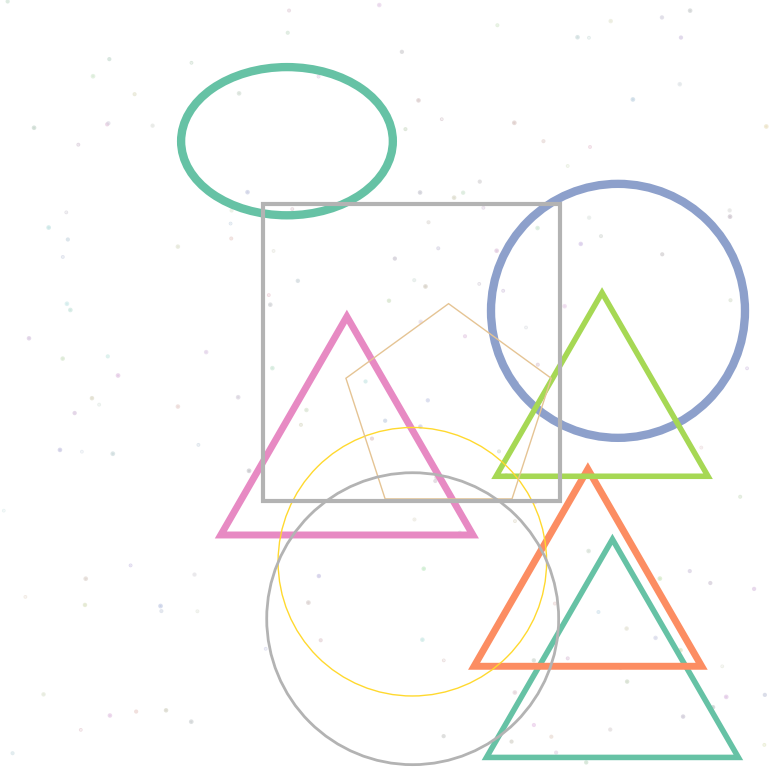[{"shape": "triangle", "thickness": 2, "radius": 0.94, "center": [0.795, 0.111]}, {"shape": "oval", "thickness": 3, "radius": 0.69, "center": [0.373, 0.817]}, {"shape": "triangle", "thickness": 2.5, "radius": 0.85, "center": [0.763, 0.22]}, {"shape": "circle", "thickness": 3, "radius": 0.82, "center": [0.803, 0.596]}, {"shape": "triangle", "thickness": 2.5, "radius": 0.95, "center": [0.45, 0.4]}, {"shape": "triangle", "thickness": 2, "radius": 0.79, "center": [0.782, 0.461]}, {"shape": "circle", "thickness": 0.5, "radius": 0.87, "center": [0.536, 0.27]}, {"shape": "pentagon", "thickness": 0.5, "radius": 0.7, "center": [0.583, 0.465]}, {"shape": "square", "thickness": 1.5, "radius": 0.96, "center": [0.534, 0.542]}, {"shape": "circle", "thickness": 1, "radius": 0.95, "center": [0.536, 0.197]}]